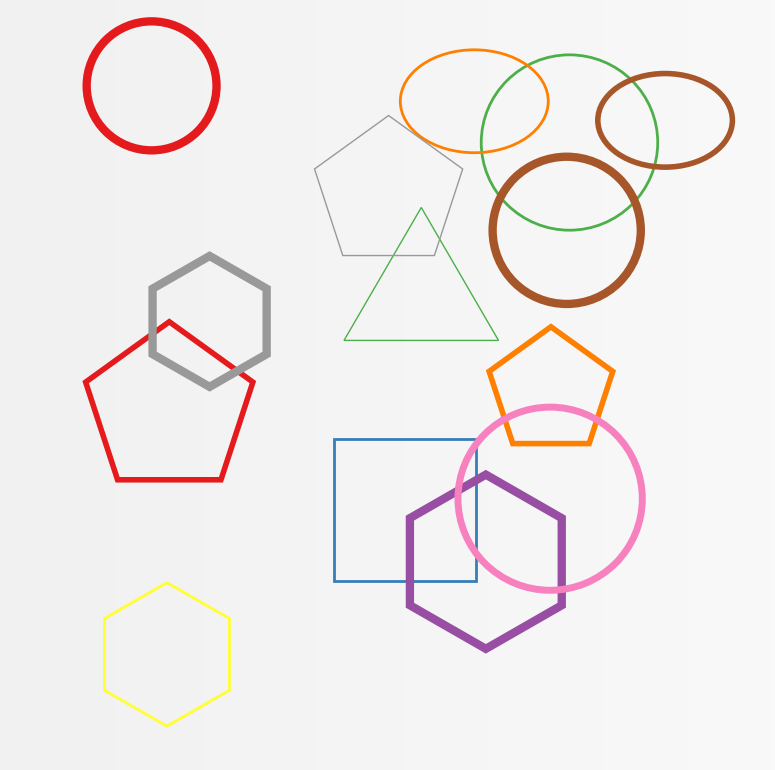[{"shape": "circle", "thickness": 3, "radius": 0.42, "center": [0.196, 0.889]}, {"shape": "pentagon", "thickness": 2, "radius": 0.57, "center": [0.218, 0.469]}, {"shape": "square", "thickness": 1, "radius": 0.46, "center": [0.522, 0.337]}, {"shape": "triangle", "thickness": 0.5, "radius": 0.58, "center": [0.544, 0.615]}, {"shape": "circle", "thickness": 1, "radius": 0.57, "center": [0.735, 0.815]}, {"shape": "hexagon", "thickness": 3, "radius": 0.57, "center": [0.627, 0.27]}, {"shape": "oval", "thickness": 1, "radius": 0.48, "center": [0.612, 0.868]}, {"shape": "pentagon", "thickness": 2, "radius": 0.42, "center": [0.711, 0.492]}, {"shape": "hexagon", "thickness": 1, "radius": 0.47, "center": [0.215, 0.15]}, {"shape": "circle", "thickness": 3, "radius": 0.48, "center": [0.731, 0.701]}, {"shape": "oval", "thickness": 2, "radius": 0.43, "center": [0.858, 0.844]}, {"shape": "circle", "thickness": 2.5, "radius": 0.59, "center": [0.71, 0.352]}, {"shape": "hexagon", "thickness": 3, "radius": 0.42, "center": [0.27, 0.583]}, {"shape": "pentagon", "thickness": 0.5, "radius": 0.5, "center": [0.501, 0.749]}]